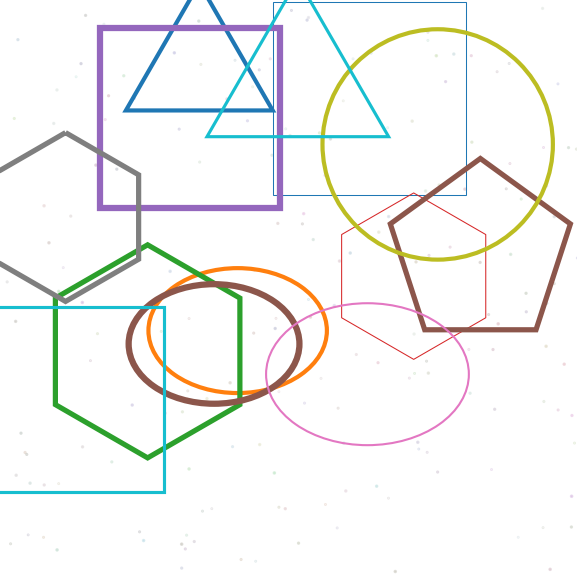[{"shape": "triangle", "thickness": 2, "radius": 0.73, "center": [0.345, 0.881]}, {"shape": "square", "thickness": 0.5, "radius": 0.84, "center": [0.639, 0.829]}, {"shape": "oval", "thickness": 2, "radius": 0.77, "center": [0.412, 0.427]}, {"shape": "hexagon", "thickness": 2.5, "radius": 0.92, "center": [0.256, 0.391]}, {"shape": "hexagon", "thickness": 0.5, "radius": 0.72, "center": [0.716, 0.521]}, {"shape": "square", "thickness": 3, "radius": 0.78, "center": [0.329, 0.795]}, {"shape": "pentagon", "thickness": 2.5, "radius": 0.82, "center": [0.832, 0.561]}, {"shape": "oval", "thickness": 3, "radius": 0.74, "center": [0.371, 0.404]}, {"shape": "oval", "thickness": 1, "radius": 0.88, "center": [0.636, 0.351]}, {"shape": "hexagon", "thickness": 2.5, "radius": 0.73, "center": [0.113, 0.623]}, {"shape": "circle", "thickness": 2, "radius": 1.0, "center": [0.758, 0.749]}, {"shape": "triangle", "thickness": 1.5, "radius": 0.91, "center": [0.516, 0.853]}, {"shape": "square", "thickness": 1.5, "radius": 0.8, "center": [0.124, 0.307]}]